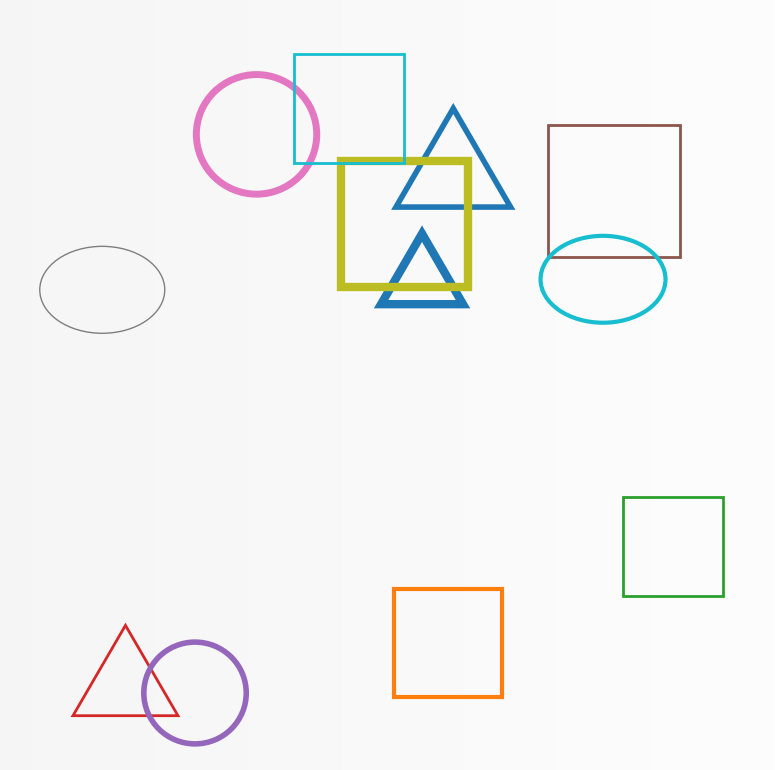[{"shape": "triangle", "thickness": 2, "radius": 0.43, "center": [0.585, 0.774]}, {"shape": "triangle", "thickness": 3, "radius": 0.31, "center": [0.545, 0.635]}, {"shape": "square", "thickness": 1.5, "radius": 0.35, "center": [0.578, 0.165]}, {"shape": "square", "thickness": 1, "radius": 0.32, "center": [0.868, 0.291]}, {"shape": "triangle", "thickness": 1, "radius": 0.39, "center": [0.162, 0.11]}, {"shape": "circle", "thickness": 2, "radius": 0.33, "center": [0.252, 0.1]}, {"shape": "square", "thickness": 1, "radius": 0.43, "center": [0.792, 0.752]}, {"shape": "circle", "thickness": 2.5, "radius": 0.39, "center": [0.331, 0.826]}, {"shape": "oval", "thickness": 0.5, "radius": 0.4, "center": [0.132, 0.624]}, {"shape": "square", "thickness": 3, "radius": 0.41, "center": [0.522, 0.709]}, {"shape": "oval", "thickness": 1.5, "radius": 0.4, "center": [0.778, 0.637]}, {"shape": "square", "thickness": 1, "radius": 0.36, "center": [0.45, 0.859]}]